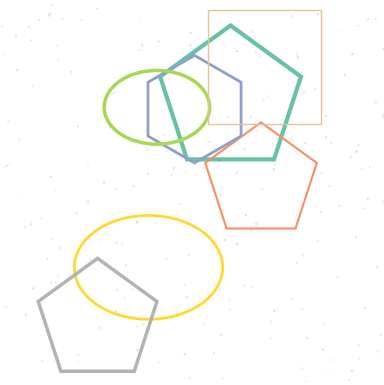[{"shape": "pentagon", "thickness": 3, "radius": 0.96, "center": [0.599, 0.742]}, {"shape": "pentagon", "thickness": 1.5, "radius": 0.76, "center": [0.678, 0.53]}, {"shape": "hexagon", "thickness": 2, "radius": 0.7, "center": [0.505, 0.717]}, {"shape": "oval", "thickness": 2.5, "radius": 0.68, "center": [0.408, 0.721]}, {"shape": "oval", "thickness": 2, "radius": 0.96, "center": [0.386, 0.306]}, {"shape": "square", "thickness": 1, "radius": 0.74, "center": [0.687, 0.825]}, {"shape": "pentagon", "thickness": 2.5, "radius": 0.81, "center": [0.253, 0.167]}]